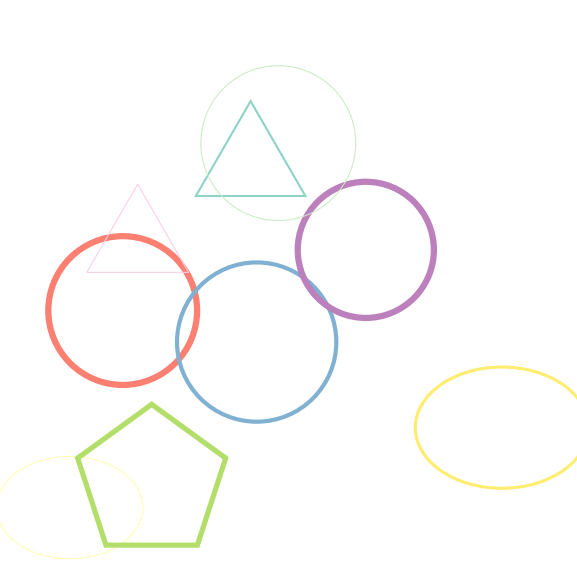[{"shape": "triangle", "thickness": 1, "radius": 0.55, "center": [0.434, 0.714]}, {"shape": "oval", "thickness": 0.5, "radius": 0.63, "center": [0.121, 0.12]}, {"shape": "circle", "thickness": 3, "radius": 0.64, "center": [0.212, 0.461]}, {"shape": "circle", "thickness": 2, "radius": 0.69, "center": [0.444, 0.407]}, {"shape": "pentagon", "thickness": 2.5, "radius": 0.67, "center": [0.263, 0.164]}, {"shape": "triangle", "thickness": 0.5, "radius": 0.51, "center": [0.238, 0.578]}, {"shape": "circle", "thickness": 3, "radius": 0.59, "center": [0.633, 0.566]}, {"shape": "circle", "thickness": 0.5, "radius": 0.67, "center": [0.482, 0.751]}, {"shape": "oval", "thickness": 1.5, "radius": 0.75, "center": [0.869, 0.259]}]